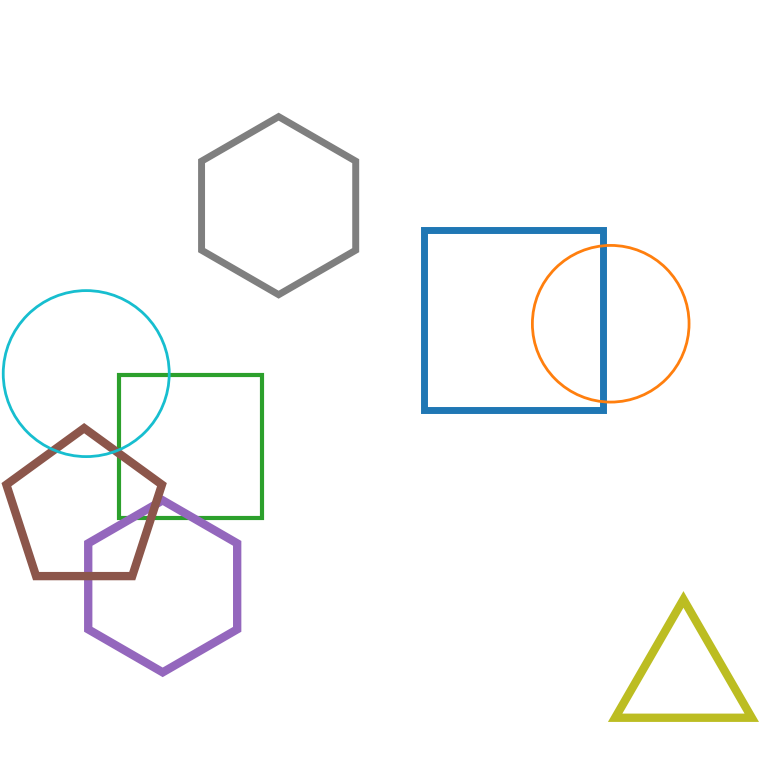[{"shape": "square", "thickness": 2.5, "radius": 0.58, "center": [0.667, 0.584]}, {"shape": "circle", "thickness": 1, "radius": 0.51, "center": [0.793, 0.58]}, {"shape": "square", "thickness": 1.5, "radius": 0.46, "center": [0.248, 0.42]}, {"shape": "hexagon", "thickness": 3, "radius": 0.56, "center": [0.211, 0.239]}, {"shape": "pentagon", "thickness": 3, "radius": 0.53, "center": [0.109, 0.338]}, {"shape": "hexagon", "thickness": 2.5, "radius": 0.58, "center": [0.362, 0.733]}, {"shape": "triangle", "thickness": 3, "radius": 0.51, "center": [0.888, 0.119]}, {"shape": "circle", "thickness": 1, "radius": 0.54, "center": [0.112, 0.515]}]